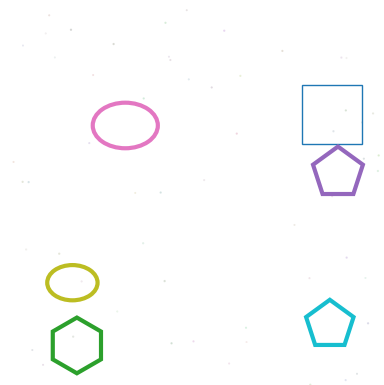[{"shape": "square", "thickness": 1, "radius": 0.39, "center": [0.862, 0.703]}, {"shape": "hexagon", "thickness": 3, "radius": 0.36, "center": [0.2, 0.103]}, {"shape": "pentagon", "thickness": 3, "radius": 0.34, "center": [0.878, 0.551]}, {"shape": "oval", "thickness": 3, "radius": 0.42, "center": [0.325, 0.674]}, {"shape": "oval", "thickness": 3, "radius": 0.33, "center": [0.188, 0.266]}, {"shape": "pentagon", "thickness": 3, "radius": 0.32, "center": [0.857, 0.156]}]